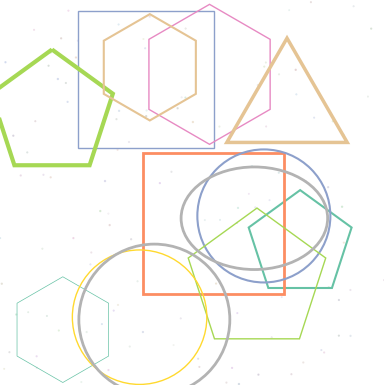[{"shape": "hexagon", "thickness": 0.5, "radius": 0.69, "center": [0.163, 0.144]}, {"shape": "pentagon", "thickness": 1.5, "radius": 0.7, "center": [0.78, 0.366]}, {"shape": "square", "thickness": 2, "radius": 0.92, "center": [0.555, 0.419]}, {"shape": "square", "thickness": 1, "radius": 0.88, "center": [0.379, 0.793]}, {"shape": "circle", "thickness": 1.5, "radius": 0.86, "center": [0.685, 0.439]}, {"shape": "hexagon", "thickness": 1, "radius": 0.91, "center": [0.544, 0.807]}, {"shape": "pentagon", "thickness": 1, "radius": 0.94, "center": [0.667, 0.272]}, {"shape": "pentagon", "thickness": 3, "radius": 0.83, "center": [0.135, 0.705]}, {"shape": "circle", "thickness": 1, "radius": 0.87, "center": [0.363, 0.176]}, {"shape": "triangle", "thickness": 2.5, "radius": 0.9, "center": [0.746, 0.72]}, {"shape": "hexagon", "thickness": 1.5, "radius": 0.69, "center": [0.389, 0.825]}, {"shape": "circle", "thickness": 2, "radius": 0.98, "center": [0.401, 0.17]}, {"shape": "oval", "thickness": 2, "radius": 0.95, "center": [0.661, 0.433]}]